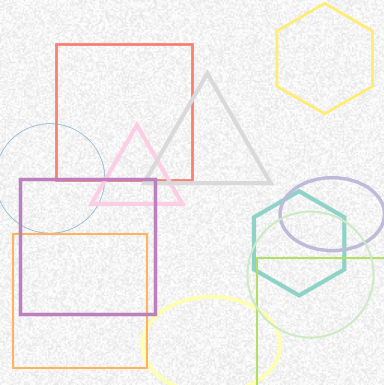[{"shape": "hexagon", "thickness": 3, "radius": 0.68, "center": [0.777, 0.368]}, {"shape": "oval", "thickness": 3, "radius": 0.9, "center": [0.549, 0.104]}, {"shape": "oval", "thickness": 2.5, "radius": 0.68, "center": [0.863, 0.444]}, {"shape": "square", "thickness": 2, "radius": 0.88, "center": [0.321, 0.709]}, {"shape": "circle", "thickness": 0.5, "radius": 0.71, "center": [0.13, 0.537]}, {"shape": "square", "thickness": 1.5, "radius": 0.87, "center": [0.208, 0.219]}, {"shape": "square", "thickness": 1.5, "radius": 0.97, "center": [0.86, 0.137]}, {"shape": "triangle", "thickness": 3, "radius": 0.68, "center": [0.356, 0.539]}, {"shape": "triangle", "thickness": 3, "radius": 0.95, "center": [0.539, 0.619]}, {"shape": "square", "thickness": 2.5, "radius": 0.88, "center": [0.226, 0.359]}, {"shape": "circle", "thickness": 1.5, "radius": 0.82, "center": [0.807, 0.287]}, {"shape": "hexagon", "thickness": 2, "radius": 0.72, "center": [0.843, 0.848]}]